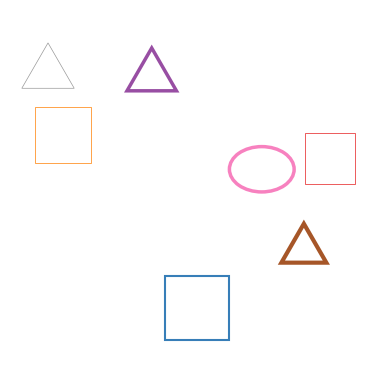[{"shape": "square", "thickness": 0.5, "radius": 0.33, "center": [0.856, 0.589]}, {"shape": "square", "thickness": 1.5, "radius": 0.42, "center": [0.512, 0.199]}, {"shape": "triangle", "thickness": 2.5, "radius": 0.37, "center": [0.394, 0.801]}, {"shape": "square", "thickness": 0.5, "radius": 0.36, "center": [0.164, 0.649]}, {"shape": "triangle", "thickness": 3, "radius": 0.34, "center": [0.789, 0.351]}, {"shape": "oval", "thickness": 2.5, "radius": 0.42, "center": [0.68, 0.56]}, {"shape": "triangle", "thickness": 0.5, "radius": 0.39, "center": [0.125, 0.81]}]